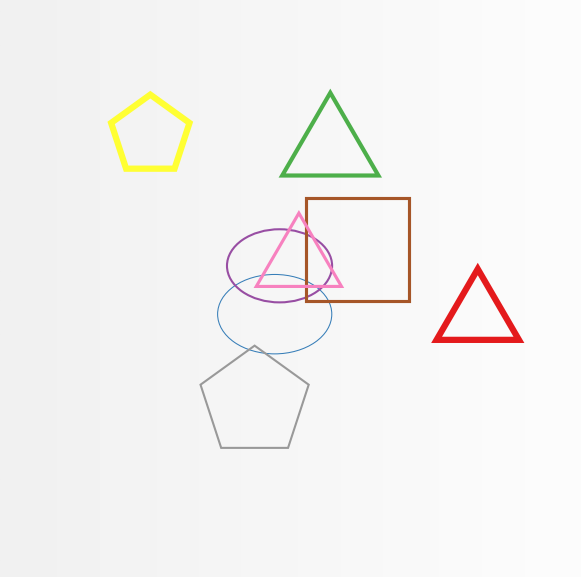[{"shape": "triangle", "thickness": 3, "radius": 0.41, "center": [0.822, 0.452]}, {"shape": "oval", "thickness": 0.5, "radius": 0.49, "center": [0.473, 0.455]}, {"shape": "triangle", "thickness": 2, "radius": 0.48, "center": [0.568, 0.743]}, {"shape": "oval", "thickness": 1, "radius": 0.45, "center": [0.481, 0.539]}, {"shape": "pentagon", "thickness": 3, "radius": 0.35, "center": [0.259, 0.764]}, {"shape": "square", "thickness": 1.5, "radius": 0.45, "center": [0.615, 0.567]}, {"shape": "triangle", "thickness": 1.5, "radius": 0.42, "center": [0.514, 0.545]}, {"shape": "pentagon", "thickness": 1, "radius": 0.49, "center": [0.438, 0.303]}]